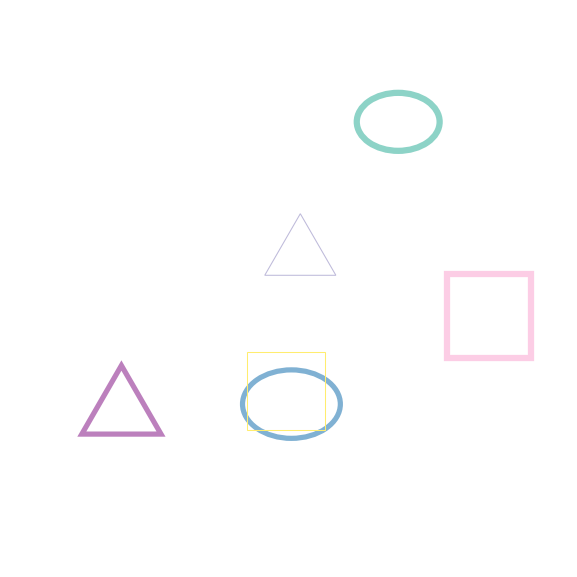[{"shape": "oval", "thickness": 3, "radius": 0.36, "center": [0.69, 0.788]}, {"shape": "triangle", "thickness": 0.5, "radius": 0.36, "center": [0.52, 0.558]}, {"shape": "oval", "thickness": 2.5, "radius": 0.42, "center": [0.505, 0.299]}, {"shape": "square", "thickness": 3, "radius": 0.36, "center": [0.847, 0.453]}, {"shape": "triangle", "thickness": 2.5, "radius": 0.4, "center": [0.21, 0.287]}, {"shape": "square", "thickness": 0.5, "radius": 0.34, "center": [0.496, 0.322]}]